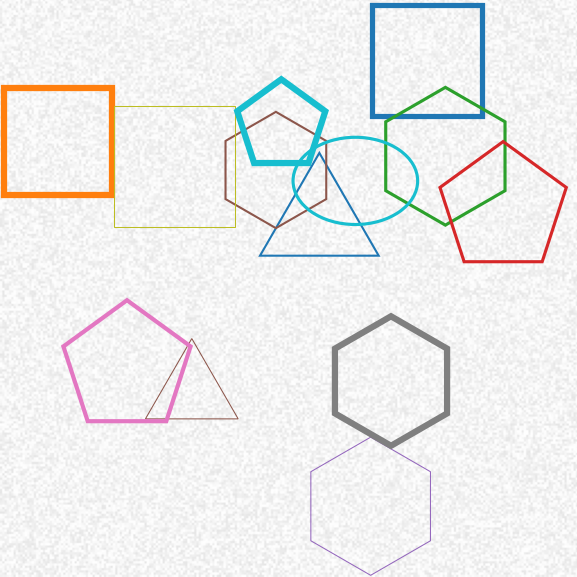[{"shape": "triangle", "thickness": 1, "radius": 0.59, "center": [0.553, 0.616]}, {"shape": "square", "thickness": 2.5, "radius": 0.48, "center": [0.739, 0.895]}, {"shape": "square", "thickness": 3, "radius": 0.46, "center": [0.101, 0.754]}, {"shape": "hexagon", "thickness": 1.5, "radius": 0.6, "center": [0.771, 0.729]}, {"shape": "pentagon", "thickness": 1.5, "radius": 0.57, "center": [0.871, 0.639]}, {"shape": "hexagon", "thickness": 0.5, "radius": 0.6, "center": [0.642, 0.123]}, {"shape": "triangle", "thickness": 0.5, "radius": 0.46, "center": [0.332, 0.32]}, {"shape": "hexagon", "thickness": 1, "radius": 0.5, "center": [0.478, 0.705]}, {"shape": "pentagon", "thickness": 2, "radius": 0.58, "center": [0.22, 0.363]}, {"shape": "hexagon", "thickness": 3, "radius": 0.56, "center": [0.677, 0.339]}, {"shape": "square", "thickness": 0.5, "radius": 0.52, "center": [0.303, 0.711]}, {"shape": "pentagon", "thickness": 3, "radius": 0.4, "center": [0.487, 0.782]}, {"shape": "oval", "thickness": 1.5, "radius": 0.54, "center": [0.615, 0.686]}]